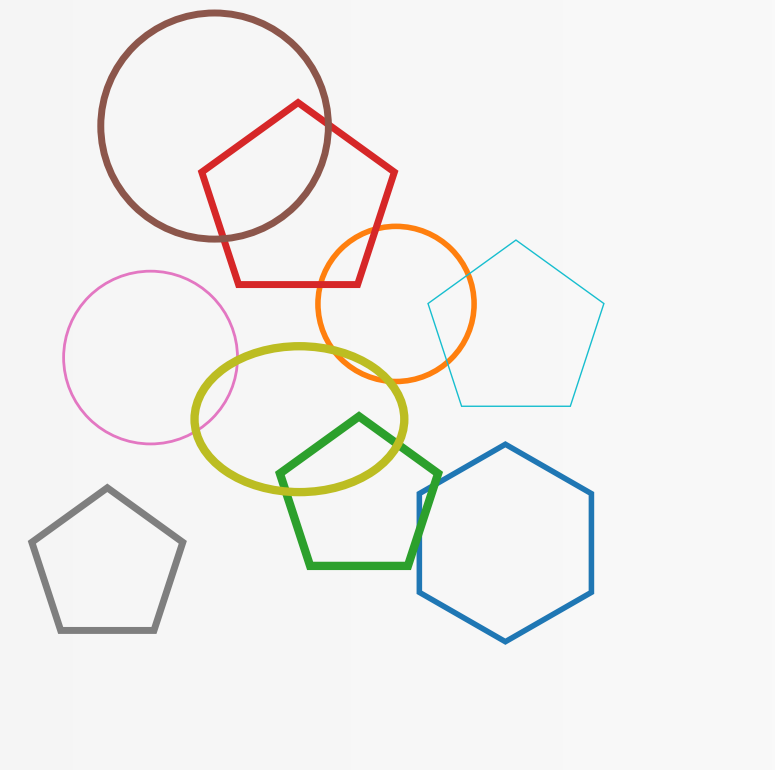[{"shape": "hexagon", "thickness": 2, "radius": 0.64, "center": [0.652, 0.295]}, {"shape": "circle", "thickness": 2, "radius": 0.5, "center": [0.511, 0.605]}, {"shape": "pentagon", "thickness": 3, "radius": 0.54, "center": [0.463, 0.352]}, {"shape": "pentagon", "thickness": 2.5, "radius": 0.65, "center": [0.385, 0.736]}, {"shape": "circle", "thickness": 2.5, "radius": 0.73, "center": [0.277, 0.836]}, {"shape": "circle", "thickness": 1, "radius": 0.56, "center": [0.194, 0.536]}, {"shape": "pentagon", "thickness": 2.5, "radius": 0.51, "center": [0.138, 0.264]}, {"shape": "oval", "thickness": 3, "radius": 0.68, "center": [0.386, 0.456]}, {"shape": "pentagon", "thickness": 0.5, "radius": 0.6, "center": [0.666, 0.569]}]